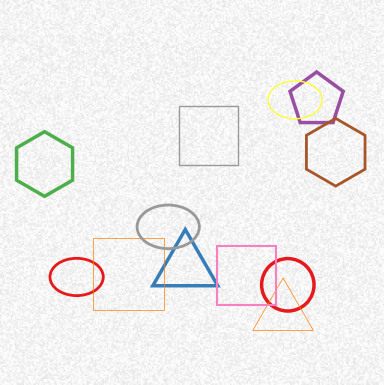[{"shape": "oval", "thickness": 2, "radius": 0.35, "center": [0.199, 0.281]}, {"shape": "circle", "thickness": 2.5, "radius": 0.34, "center": [0.748, 0.26]}, {"shape": "triangle", "thickness": 2.5, "radius": 0.49, "center": [0.481, 0.307]}, {"shape": "hexagon", "thickness": 2.5, "radius": 0.42, "center": [0.116, 0.574]}, {"shape": "pentagon", "thickness": 2.5, "radius": 0.36, "center": [0.822, 0.74]}, {"shape": "square", "thickness": 0.5, "radius": 0.46, "center": [0.333, 0.288]}, {"shape": "triangle", "thickness": 0.5, "radius": 0.45, "center": [0.735, 0.187]}, {"shape": "oval", "thickness": 1, "radius": 0.35, "center": [0.766, 0.741]}, {"shape": "hexagon", "thickness": 2, "radius": 0.44, "center": [0.872, 0.605]}, {"shape": "square", "thickness": 1.5, "radius": 0.38, "center": [0.64, 0.285]}, {"shape": "square", "thickness": 1, "radius": 0.38, "center": [0.541, 0.649]}, {"shape": "oval", "thickness": 2, "radius": 0.4, "center": [0.437, 0.411]}]